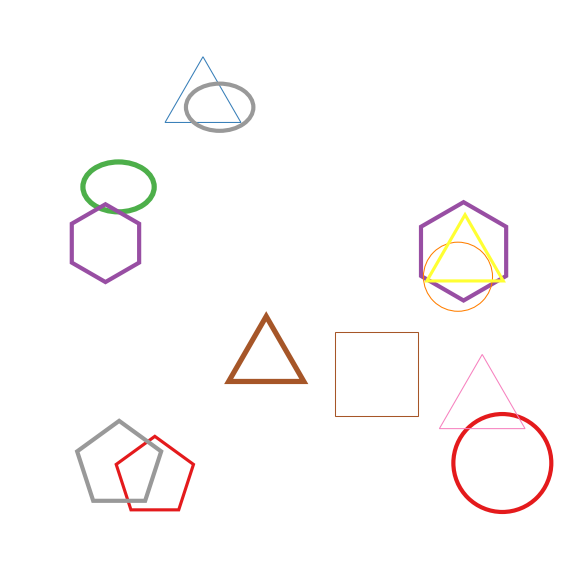[{"shape": "pentagon", "thickness": 1.5, "radius": 0.35, "center": [0.268, 0.173]}, {"shape": "circle", "thickness": 2, "radius": 0.42, "center": [0.87, 0.197]}, {"shape": "triangle", "thickness": 0.5, "radius": 0.38, "center": [0.351, 0.825]}, {"shape": "oval", "thickness": 2.5, "radius": 0.31, "center": [0.205, 0.676]}, {"shape": "hexagon", "thickness": 2, "radius": 0.34, "center": [0.183, 0.578]}, {"shape": "hexagon", "thickness": 2, "radius": 0.43, "center": [0.803, 0.564]}, {"shape": "circle", "thickness": 0.5, "radius": 0.3, "center": [0.793, 0.52]}, {"shape": "triangle", "thickness": 1.5, "radius": 0.38, "center": [0.805, 0.551]}, {"shape": "square", "thickness": 0.5, "radius": 0.36, "center": [0.652, 0.352]}, {"shape": "triangle", "thickness": 2.5, "radius": 0.38, "center": [0.461, 0.376]}, {"shape": "triangle", "thickness": 0.5, "radius": 0.43, "center": [0.835, 0.3]}, {"shape": "oval", "thickness": 2, "radius": 0.29, "center": [0.38, 0.813]}, {"shape": "pentagon", "thickness": 2, "radius": 0.38, "center": [0.206, 0.194]}]